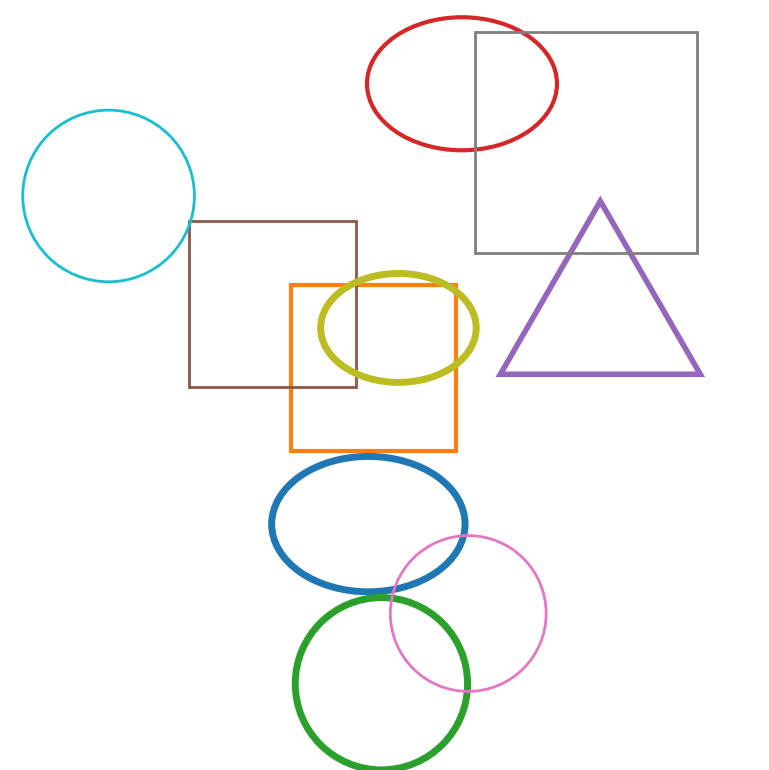[{"shape": "oval", "thickness": 2.5, "radius": 0.63, "center": [0.478, 0.319]}, {"shape": "square", "thickness": 1.5, "radius": 0.54, "center": [0.485, 0.523]}, {"shape": "circle", "thickness": 2.5, "radius": 0.56, "center": [0.495, 0.112]}, {"shape": "oval", "thickness": 1.5, "radius": 0.62, "center": [0.6, 0.891]}, {"shape": "triangle", "thickness": 2, "radius": 0.75, "center": [0.78, 0.589]}, {"shape": "square", "thickness": 1, "radius": 0.54, "center": [0.354, 0.605]}, {"shape": "circle", "thickness": 1, "radius": 0.51, "center": [0.608, 0.203]}, {"shape": "square", "thickness": 1, "radius": 0.72, "center": [0.761, 0.815]}, {"shape": "oval", "thickness": 2.5, "radius": 0.51, "center": [0.517, 0.574]}, {"shape": "circle", "thickness": 1, "radius": 0.56, "center": [0.141, 0.746]}]